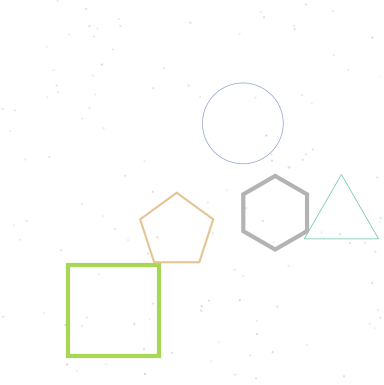[{"shape": "triangle", "thickness": 0.5, "radius": 0.56, "center": [0.887, 0.435]}, {"shape": "circle", "thickness": 0.5, "radius": 0.52, "center": [0.631, 0.68]}, {"shape": "square", "thickness": 3, "radius": 0.59, "center": [0.294, 0.194]}, {"shape": "pentagon", "thickness": 1.5, "radius": 0.5, "center": [0.459, 0.4]}, {"shape": "hexagon", "thickness": 3, "radius": 0.48, "center": [0.715, 0.447]}]